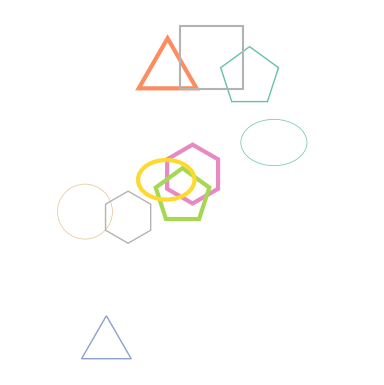[{"shape": "oval", "thickness": 0.5, "radius": 0.43, "center": [0.711, 0.63]}, {"shape": "pentagon", "thickness": 1, "radius": 0.39, "center": [0.648, 0.8]}, {"shape": "triangle", "thickness": 3, "radius": 0.43, "center": [0.435, 0.814]}, {"shape": "triangle", "thickness": 1, "radius": 0.37, "center": [0.276, 0.105]}, {"shape": "hexagon", "thickness": 3, "radius": 0.38, "center": [0.5, 0.548]}, {"shape": "pentagon", "thickness": 3, "radius": 0.37, "center": [0.474, 0.49]}, {"shape": "oval", "thickness": 3, "radius": 0.37, "center": [0.432, 0.533]}, {"shape": "circle", "thickness": 0.5, "radius": 0.36, "center": [0.221, 0.45]}, {"shape": "hexagon", "thickness": 1, "radius": 0.34, "center": [0.333, 0.436]}, {"shape": "square", "thickness": 1.5, "radius": 0.41, "center": [0.549, 0.85]}]